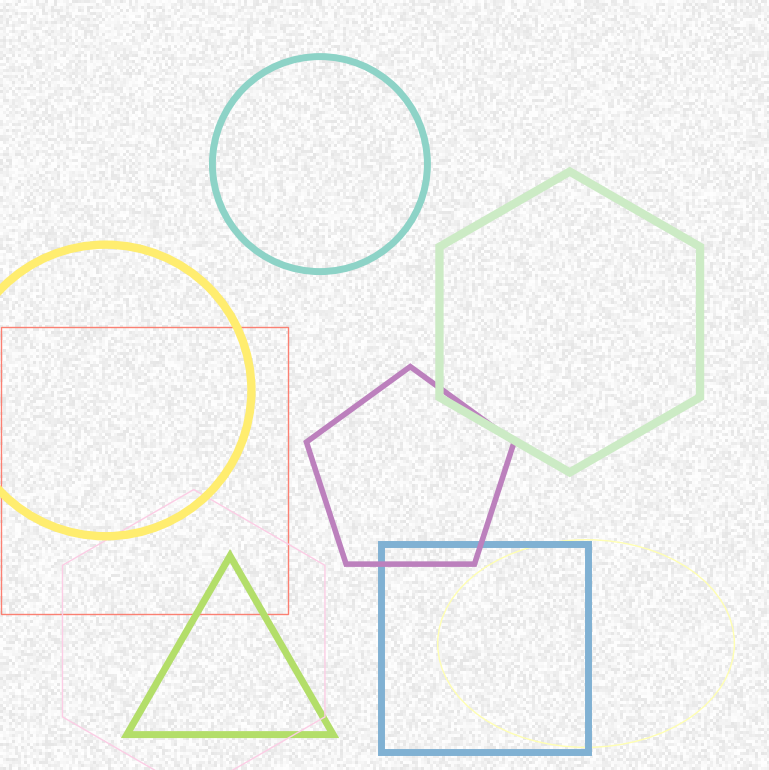[{"shape": "circle", "thickness": 2.5, "radius": 0.7, "center": [0.415, 0.787]}, {"shape": "oval", "thickness": 0.5, "radius": 0.96, "center": [0.761, 0.164]}, {"shape": "square", "thickness": 0.5, "radius": 0.93, "center": [0.187, 0.389]}, {"shape": "square", "thickness": 2.5, "radius": 0.67, "center": [0.629, 0.158]}, {"shape": "triangle", "thickness": 2.5, "radius": 0.77, "center": [0.299, 0.123]}, {"shape": "hexagon", "thickness": 0.5, "radius": 0.98, "center": [0.252, 0.167]}, {"shape": "pentagon", "thickness": 2, "radius": 0.71, "center": [0.533, 0.382]}, {"shape": "hexagon", "thickness": 3, "radius": 0.98, "center": [0.74, 0.582]}, {"shape": "circle", "thickness": 3, "radius": 0.95, "center": [0.137, 0.493]}]